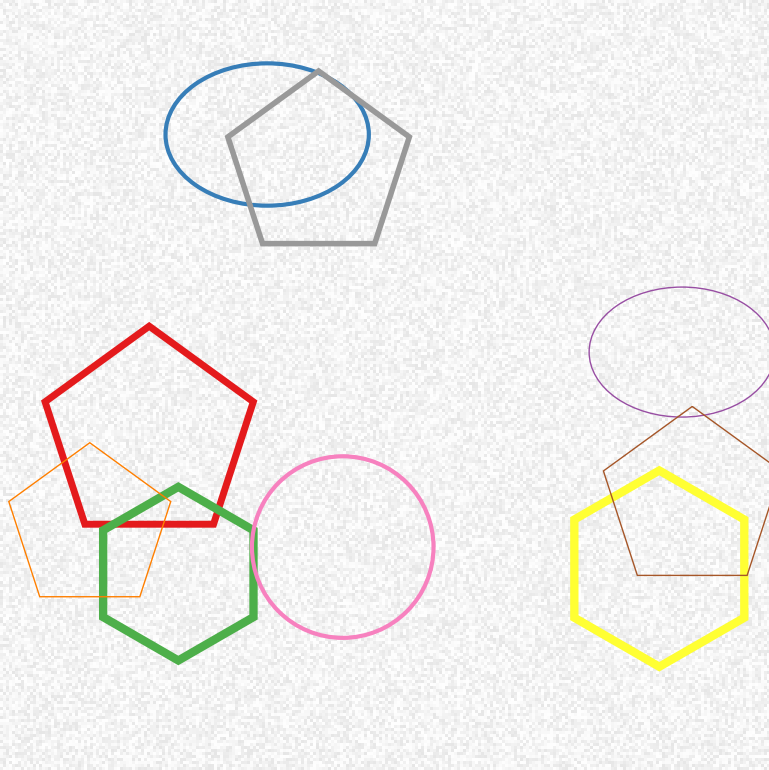[{"shape": "pentagon", "thickness": 2.5, "radius": 0.71, "center": [0.194, 0.434]}, {"shape": "oval", "thickness": 1.5, "radius": 0.66, "center": [0.347, 0.825]}, {"shape": "hexagon", "thickness": 3, "radius": 0.56, "center": [0.232, 0.255]}, {"shape": "oval", "thickness": 0.5, "radius": 0.6, "center": [0.886, 0.543]}, {"shape": "pentagon", "thickness": 0.5, "radius": 0.55, "center": [0.117, 0.314]}, {"shape": "hexagon", "thickness": 3, "radius": 0.64, "center": [0.856, 0.262]}, {"shape": "pentagon", "thickness": 0.5, "radius": 0.61, "center": [0.899, 0.351]}, {"shape": "circle", "thickness": 1.5, "radius": 0.59, "center": [0.445, 0.29]}, {"shape": "pentagon", "thickness": 2, "radius": 0.62, "center": [0.414, 0.784]}]